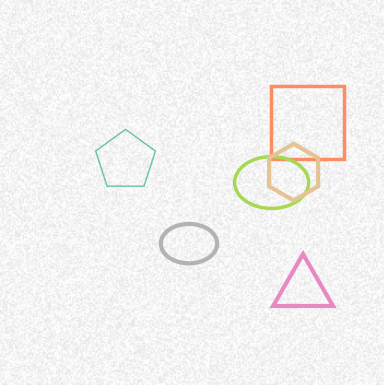[{"shape": "pentagon", "thickness": 1, "radius": 0.41, "center": [0.326, 0.582]}, {"shape": "square", "thickness": 2.5, "radius": 0.48, "center": [0.799, 0.682]}, {"shape": "triangle", "thickness": 3, "radius": 0.45, "center": [0.787, 0.25]}, {"shape": "oval", "thickness": 2.5, "radius": 0.48, "center": [0.706, 0.526]}, {"shape": "hexagon", "thickness": 3, "radius": 0.37, "center": [0.763, 0.553]}, {"shape": "oval", "thickness": 3, "radius": 0.37, "center": [0.491, 0.367]}]